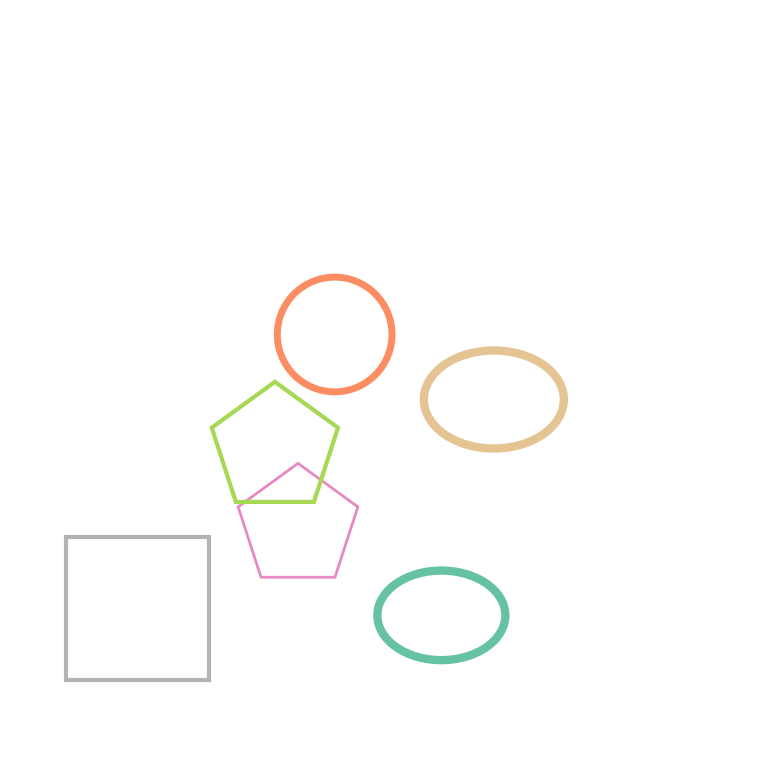[{"shape": "oval", "thickness": 3, "radius": 0.42, "center": [0.573, 0.201]}, {"shape": "circle", "thickness": 2.5, "radius": 0.37, "center": [0.435, 0.566]}, {"shape": "pentagon", "thickness": 1, "radius": 0.41, "center": [0.387, 0.316]}, {"shape": "pentagon", "thickness": 1.5, "radius": 0.43, "center": [0.357, 0.418]}, {"shape": "oval", "thickness": 3, "radius": 0.45, "center": [0.641, 0.481]}, {"shape": "square", "thickness": 1.5, "radius": 0.46, "center": [0.179, 0.21]}]